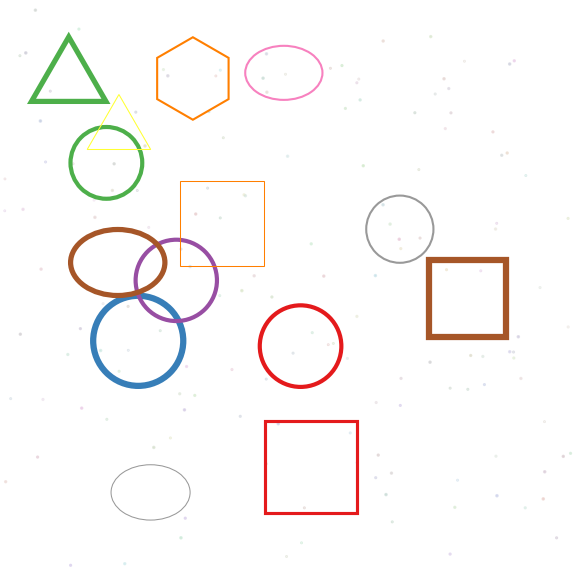[{"shape": "circle", "thickness": 2, "radius": 0.35, "center": [0.52, 0.4]}, {"shape": "square", "thickness": 1.5, "radius": 0.4, "center": [0.538, 0.191]}, {"shape": "circle", "thickness": 3, "radius": 0.39, "center": [0.239, 0.409]}, {"shape": "triangle", "thickness": 2.5, "radius": 0.37, "center": [0.119, 0.861]}, {"shape": "circle", "thickness": 2, "radius": 0.31, "center": [0.184, 0.717]}, {"shape": "circle", "thickness": 2, "radius": 0.35, "center": [0.305, 0.514]}, {"shape": "square", "thickness": 0.5, "radius": 0.37, "center": [0.384, 0.612]}, {"shape": "hexagon", "thickness": 1, "radius": 0.36, "center": [0.334, 0.863]}, {"shape": "triangle", "thickness": 0.5, "radius": 0.32, "center": [0.206, 0.772]}, {"shape": "square", "thickness": 3, "radius": 0.33, "center": [0.81, 0.482]}, {"shape": "oval", "thickness": 2.5, "radius": 0.41, "center": [0.204, 0.545]}, {"shape": "oval", "thickness": 1, "radius": 0.33, "center": [0.491, 0.873]}, {"shape": "oval", "thickness": 0.5, "radius": 0.34, "center": [0.261, 0.146]}, {"shape": "circle", "thickness": 1, "radius": 0.29, "center": [0.692, 0.602]}]